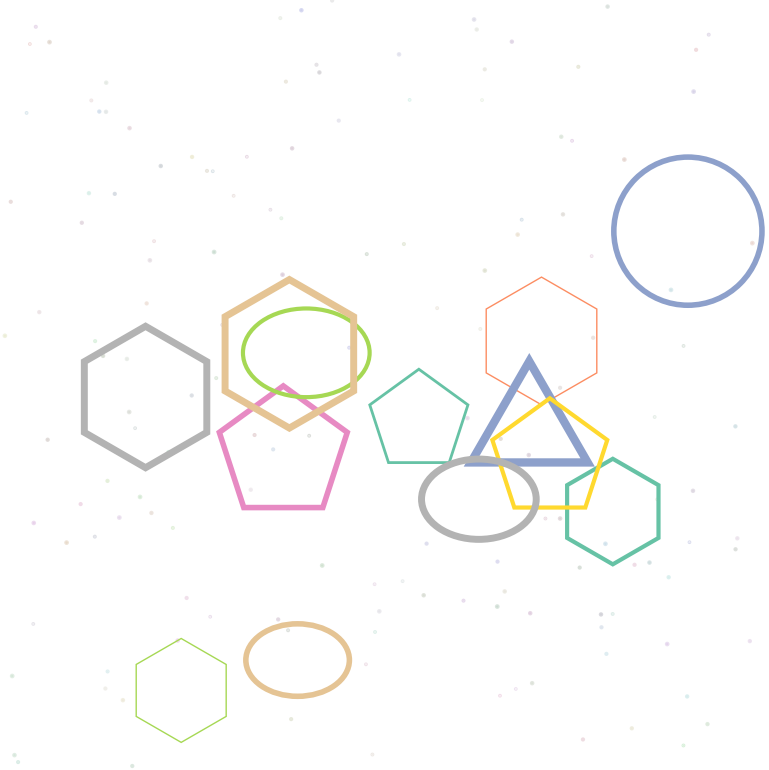[{"shape": "pentagon", "thickness": 1, "radius": 0.34, "center": [0.544, 0.453]}, {"shape": "hexagon", "thickness": 1.5, "radius": 0.34, "center": [0.796, 0.336]}, {"shape": "hexagon", "thickness": 0.5, "radius": 0.41, "center": [0.703, 0.557]}, {"shape": "circle", "thickness": 2, "radius": 0.48, "center": [0.893, 0.7]}, {"shape": "triangle", "thickness": 3, "radius": 0.44, "center": [0.687, 0.443]}, {"shape": "pentagon", "thickness": 2, "radius": 0.44, "center": [0.368, 0.411]}, {"shape": "hexagon", "thickness": 0.5, "radius": 0.34, "center": [0.235, 0.103]}, {"shape": "oval", "thickness": 1.5, "radius": 0.41, "center": [0.398, 0.542]}, {"shape": "pentagon", "thickness": 1.5, "radius": 0.39, "center": [0.714, 0.404]}, {"shape": "oval", "thickness": 2, "radius": 0.34, "center": [0.387, 0.143]}, {"shape": "hexagon", "thickness": 2.5, "radius": 0.48, "center": [0.376, 0.54]}, {"shape": "oval", "thickness": 2.5, "radius": 0.37, "center": [0.622, 0.352]}, {"shape": "hexagon", "thickness": 2.5, "radius": 0.46, "center": [0.189, 0.484]}]